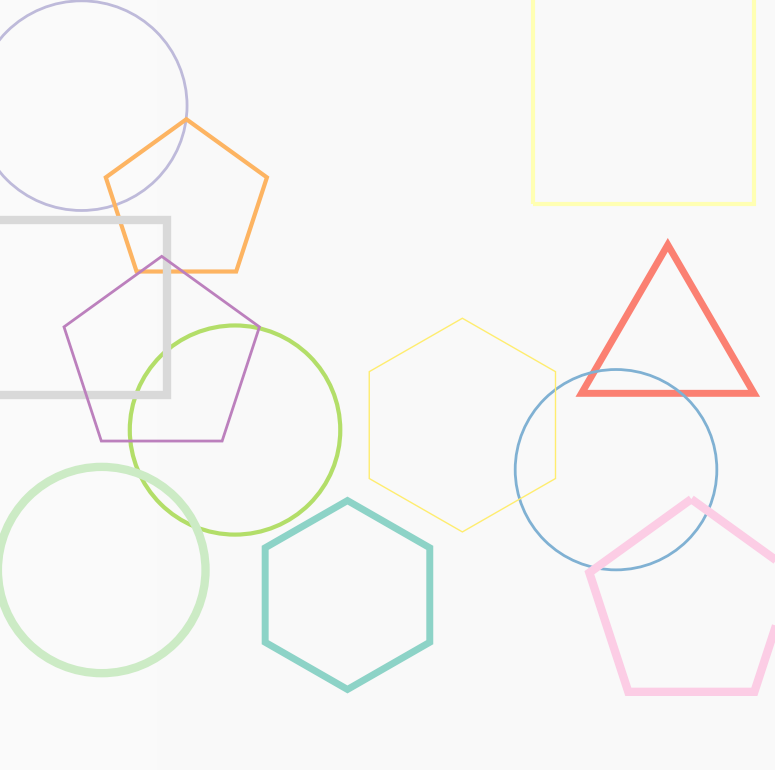[{"shape": "hexagon", "thickness": 2.5, "radius": 0.61, "center": [0.448, 0.227]}, {"shape": "square", "thickness": 1.5, "radius": 0.71, "center": [0.83, 0.878]}, {"shape": "circle", "thickness": 1, "radius": 0.68, "center": [0.105, 0.863]}, {"shape": "triangle", "thickness": 2.5, "radius": 0.64, "center": [0.862, 0.553]}, {"shape": "circle", "thickness": 1, "radius": 0.65, "center": [0.795, 0.39]}, {"shape": "pentagon", "thickness": 1.5, "radius": 0.55, "center": [0.24, 0.736]}, {"shape": "circle", "thickness": 1.5, "radius": 0.68, "center": [0.303, 0.442]}, {"shape": "pentagon", "thickness": 3, "radius": 0.69, "center": [0.892, 0.213]}, {"shape": "square", "thickness": 3, "radius": 0.57, "center": [0.102, 0.601]}, {"shape": "pentagon", "thickness": 1, "radius": 0.66, "center": [0.209, 0.534]}, {"shape": "circle", "thickness": 3, "radius": 0.67, "center": [0.131, 0.26]}, {"shape": "hexagon", "thickness": 0.5, "radius": 0.69, "center": [0.597, 0.448]}]